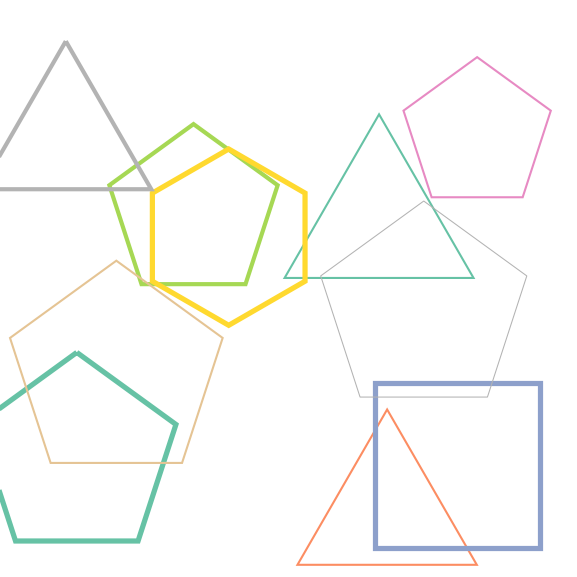[{"shape": "pentagon", "thickness": 2.5, "radius": 0.9, "center": [0.133, 0.208]}, {"shape": "triangle", "thickness": 1, "radius": 0.94, "center": [0.656, 0.612]}, {"shape": "triangle", "thickness": 1, "radius": 0.9, "center": [0.67, 0.111]}, {"shape": "square", "thickness": 2.5, "radius": 0.72, "center": [0.792, 0.194]}, {"shape": "pentagon", "thickness": 1, "radius": 0.67, "center": [0.826, 0.766]}, {"shape": "pentagon", "thickness": 2, "radius": 0.77, "center": [0.335, 0.631]}, {"shape": "hexagon", "thickness": 2.5, "radius": 0.76, "center": [0.396, 0.588]}, {"shape": "pentagon", "thickness": 1, "radius": 0.97, "center": [0.201, 0.354]}, {"shape": "pentagon", "thickness": 0.5, "radius": 0.94, "center": [0.734, 0.463]}, {"shape": "triangle", "thickness": 2, "radius": 0.85, "center": [0.114, 0.757]}]